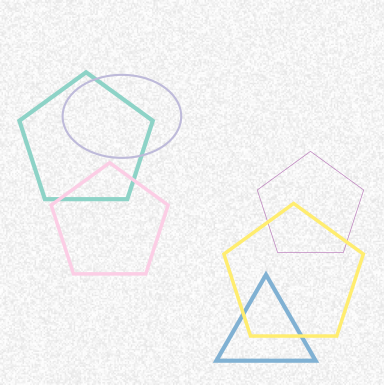[{"shape": "pentagon", "thickness": 3, "radius": 0.91, "center": [0.224, 0.63]}, {"shape": "oval", "thickness": 1.5, "radius": 0.77, "center": [0.317, 0.698]}, {"shape": "triangle", "thickness": 3, "radius": 0.74, "center": [0.691, 0.138]}, {"shape": "pentagon", "thickness": 2.5, "radius": 0.8, "center": [0.285, 0.418]}, {"shape": "pentagon", "thickness": 0.5, "radius": 0.73, "center": [0.806, 0.462]}, {"shape": "pentagon", "thickness": 2.5, "radius": 0.95, "center": [0.763, 0.281]}]